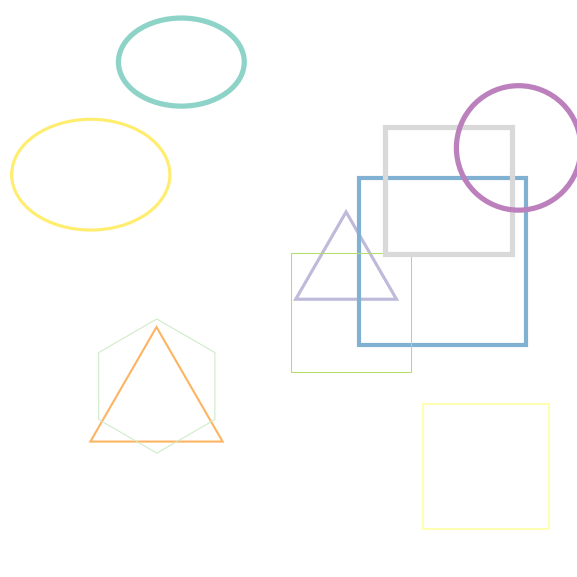[{"shape": "oval", "thickness": 2.5, "radius": 0.54, "center": [0.314, 0.892]}, {"shape": "square", "thickness": 1, "radius": 0.54, "center": [0.842, 0.192]}, {"shape": "triangle", "thickness": 1.5, "radius": 0.5, "center": [0.599, 0.531]}, {"shape": "square", "thickness": 2, "radius": 0.72, "center": [0.766, 0.547]}, {"shape": "triangle", "thickness": 1, "radius": 0.66, "center": [0.271, 0.301]}, {"shape": "square", "thickness": 0.5, "radius": 0.52, "center": [0.608, 0.458]}, {"shape": "square", "thickness": 2.5, "radius": 0.55, "center": [0.776, 0.669]}, {"shape": "circle", "thickness": 2.5, "radius": 0.54, "center": [0.898, 0.743]}, {"shape": "hexagon", "thickness": 0.5, "radius": 0.58, "center": [0.272, 0.331]}, {"shape": "oval", "thickness": 1.5, "radius": 0.68, "center": [0.157, 0.697]}]